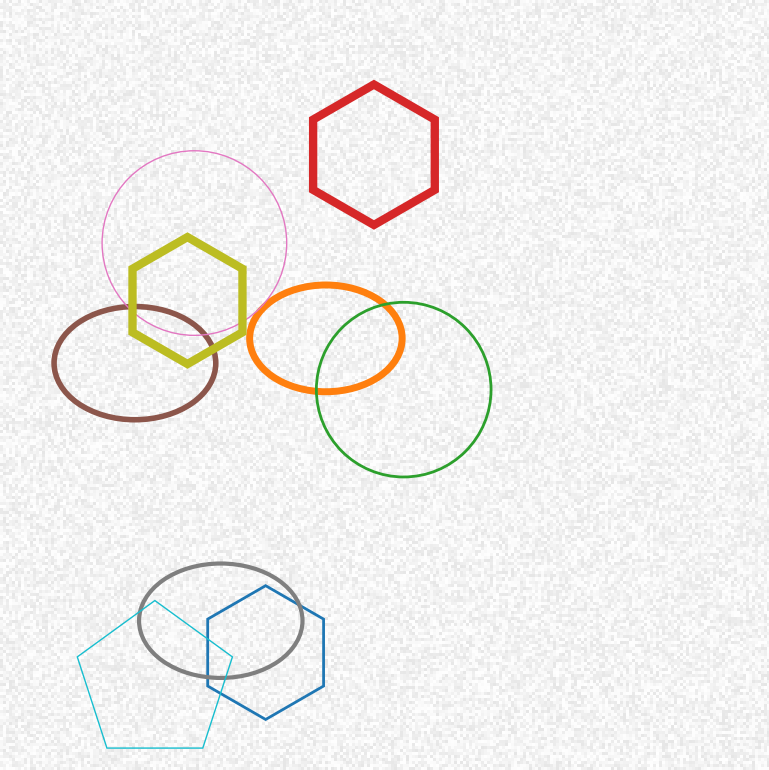[{"shape": "hexagon", "thickness": 1, "radius": 0.43, "center": [0.345, 0.152]}, {"shape": "oval", "thickness": 2.5, "radius": 0.5, "center": [0.423, 0.561]}, {"shape": "circle", "thickness": 1, "radius": 0.57, "center": [0.524, 0.494]}, {"shape": "hexagon", "thickness": 3, "radius": 0.46, "center": [0.486, 0.799]}, {"shape": "oval", "thickness": 2, "radius": 0.53, "center": [0.175, 0.528]}, {"shape": "circle", "thickness": 0.5, "radius": 0.6, "center": [0.252, 0.684]}, {"shape": "oval", "thickness": 1.5, "radius": 0.53, "center": [0.287, 0.194]}, {"shape": "hexagon", "thickness": 3, "radius": 0.41, "center": [0.243, 0.61]}, {"shape": "pentagon", "thickness": 0.5, "radius": 0.53, "center": [0.201, 0.114]}]